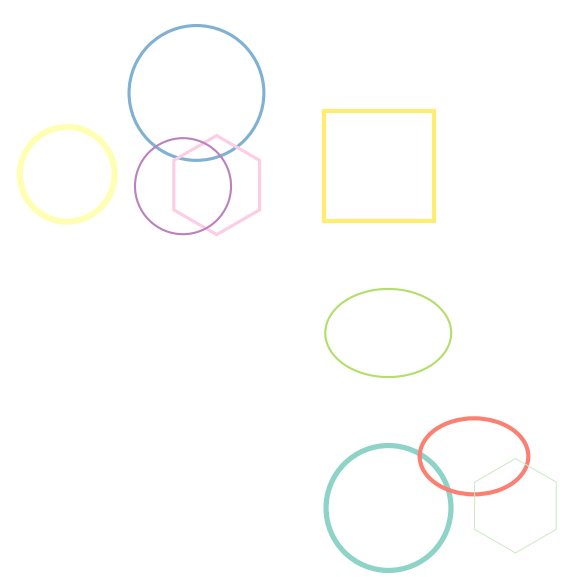[{"shape": "circle", "thickness": 2.5, "radius": 0.54, "center": [0.673, 0.12]}, {"shape": "circle", "thickness": 3, "radius": 0.41, "center": [0.116, 0.697]}, {"shape": "oval", "thickness": 2, "radius": 0.47, "center": [0.821, 0.209]}, {"shape": "circle", "thickness": 1.5, "radius": 0.58, "center": [0.34, 0.838]}, {"shape": "oval", "thickness": 1, "radius": 0.55, "center": [0.672, 0.423]}, {"shape": "hexagon", "thickness": 1.5, "radius": 0.43, "center": [0.375, 0.679]}, {"shape": "circle", "thickness": 1, "radius": 0.42, "center": [0.317, 0.677]}, {"shape": "hexagon", "thickness": 0.5, "radius": 0.41, "center": [0.893, 0.123]}, {"shape": "square", "thickness": 2, "radius": 0.48, "center": [0.656, 0.712]}]